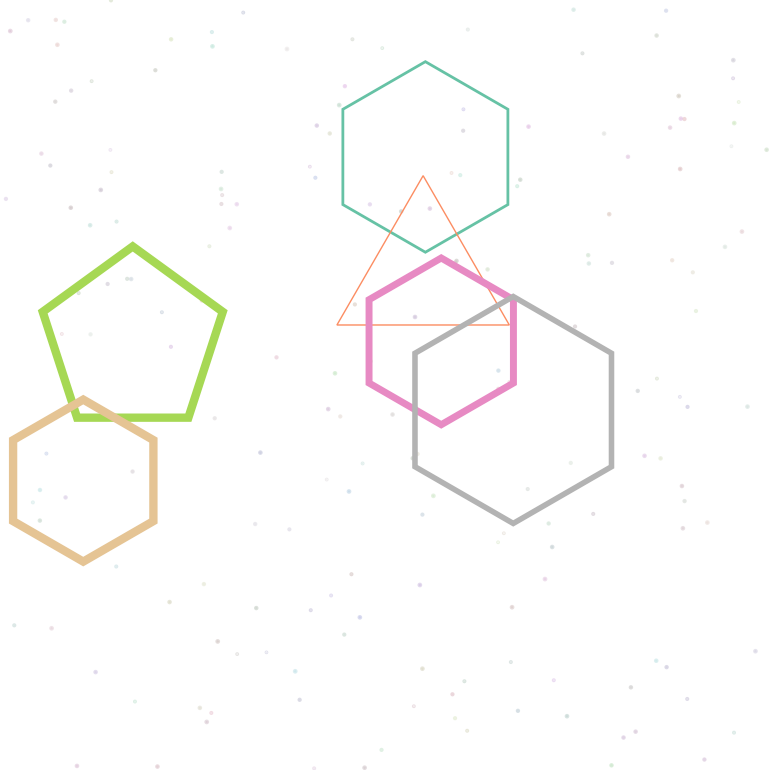[{"shape": "hexagon", "thickness": 1, "radius": 0.62, "center": [0.552, 0.796]}, {"shape": "triangle", "thickness": 0.5, "radius": 0.65, "center": [0.55, 0.643]}, {"shape": "hexagon", "thickness": 2.5, "radius": 0.54, "center": [0.573, 0.557]}, {"shape": "pentagon", "thickness": 3, "radius": 0.61, "center": [0.172, 0.557]}, {"shape": "hexagon", "thickness": 3, "radius": 0.53, "center": [0.108, 0.376]}, {"shape": "hexagon", "thickness": 2, "radius": 0.74, "center": [0.667, 0.468]}]